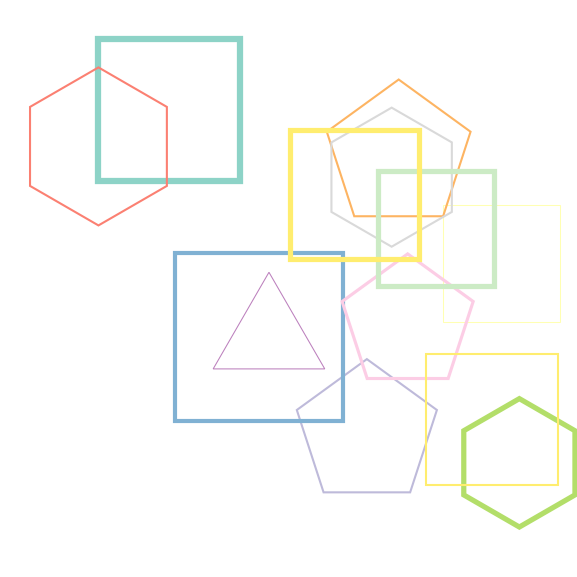[{"shape": "square", "thickness": 3, "radius": 0.61, "center": [0.292, 0.808]}, {"shape": "square", "thickness": 0.5, "radius": 0.51, "center": [0.868, 0.543]}, {"shape": "pentagon", "thickness": 1, "radius": 0.64, "center": [0.635, 0.25]}, {"shape": "hexagon", "thickness": 1, "radius": 0.68, "center": [0.17, 0.746]}, {"shape": "square", "thickness": 2, "radius": 0.73, "center": [0.449, 0.416]}, {"shape": "pentagon", "thickness": 1, "radius": 0.65, "center": [0.69, 0.731]}, {"shape": "hexagon", "thickness": 2.5, "radius": 0.56, "center": [0.899, 0.198]}, {"shape": "pentagon", "thickness": 1.5, "radius": 0.6, "center": [0.706, 0.44]}, {"shape": "hexagon", "thickness": 1, "radius": 0.6, "center": [0.678, 0.692]}, {"shape": "triangle", "thickness": 0.5, "radius": 0.56, "center": [0.466, 0.416]}, {"shape": "square", "thickness": 2.5, "radius": 0.5, "center": [0.755, 0.603]}, {"shape": "square", "thickness": 1, "radius": 0.57, "center": [0.852, 0.273]}, {"shape": "square", "thickness": 2.5, "radius": 0.56, "center": [0.614, 0.663]}]